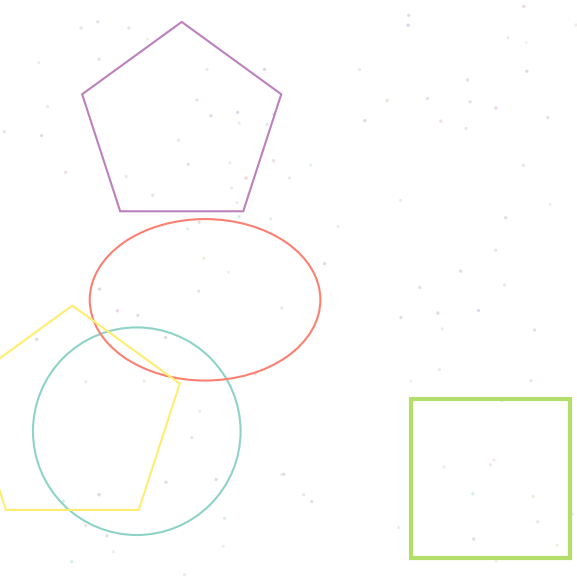[{"shape": "circle", "thickness": 1, "radius": 0.9, "center": [0.237, 0.252]}, {"shape": "oval", "thickness": 1, "radius": 1.0, "center": [0.355, 0.48]}, {"shape": "square", "thickness": 2, "radius": 0.69, "center": [0.849, 0.17]}, {"shape": "pentagon", "thickness": 1, "radius": 0.91, "center": [0.315, 0.78]}, {"shape": "pentagon", "thickness": 1, "radius": 0.98, "center": [0.125, 0.274]}]